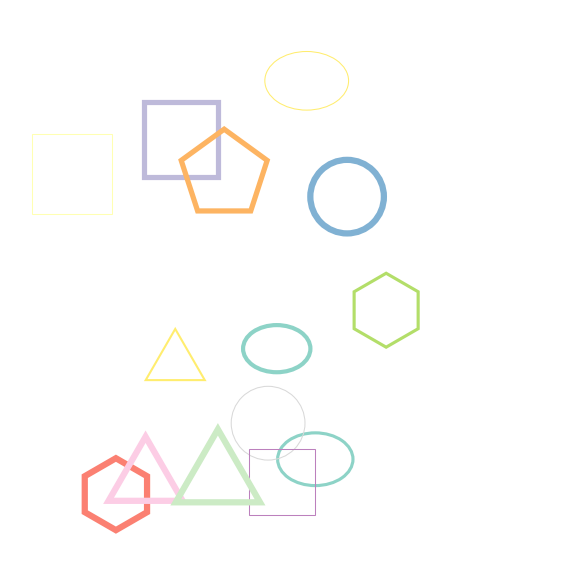[{"shape": "oval", "thickness": 1.5, "radius": 0.33, "center": [0.546, 0.204]}, {"shape": "oval", "thickness": 2, "radius": 0.29, "center": [0.479, 0.395]}, {"shape": "square", "thickness": 0.5, "radius": 0.35, "center": [0.124, 0.698]}, {"shape": "square", "thickness": 2.5, "radius": 0.32, "center": [0.313, 0.757]}, {"shape": "hexagon", "thickness": 3, "radius": 0.31, "center": [0.201, 0.143]}, {"shape": "circle", "thickness": 3, "radius": 0.32, "center": [0.601, 0.659]}, {"shape": "pentagon", "thickness": 2.5, "radius": 0.39, "center": [0.388, 0.697]}, {"shape": "hexagon", "thickness": 1.5, "radius": 0.32, "center": [0.669, 0.462]}, {"shape": "triangle", "thickness": 3, "radius": 0.37, "center": [0.252, 0.169]}, {"shape": "circle", "thickness": 0.5, "radius": 0.32, "center": [0.464, 0.266]}, {"shape": "square", "thickness": 0.5, "radius": 0.29, "center": [0.488, 0.164]}, {"shape": "triangle", "thickness": 3, "radius": 0.42, "center": [0.377, 0.171]}, {"shape": "triangle", "thickness": 1, "radius": 0.3, "center": [0.303, 0.37]}, {"shape": "oval", "thickness": 0.5, "radius": 0.36, "center": [0.531, 0.859]}]